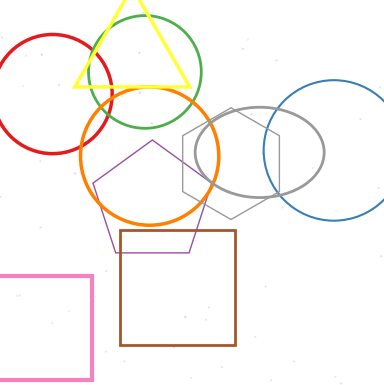[{"shape": "circle", "thickness": 2.5, "radius": 0.77, "center": [0.137, 0.756]}, {"shape": "circle", "thickness": 1.5, "radius": 0.91, "center": [0.867, 0.609]}, {"shape": "circle", "thickness": 2, "radius": 0.73, "center": [0.376, 0.813]}, {"shape": "pentagon", "thickness": 1, "radius": 0.81, "center": [0.396, 0.474]}, {"shape": "circle", "thickness": 2.5, "radius": 0.9, "center": [0.389, 0.595]}, {"shape": "triangle", "thickness": 2.5, "radius": 0.86, "center": [0.344, 0.86]}, {"shape": "square", "thickness": 2, "radius": 0.75, "center": [0.461, 0.254]}, {"shape": "square", "thickness": 3, "radius": 0.67, "center": [0.106, 0.148]}, {"shape": "hexagon", "thickness": 1, "radius": 0.73, "center": [0.6, 0.575]}, {"shape": "oval", "thickness": 2, "radius": 0.84, "center": [0.674, 0.604]}]